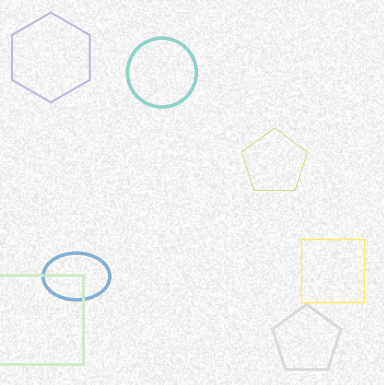[{"shape": "circle", "thickness": 2.5, "radius": 0.45, "center": [0.421, 0.812]}, {"shape": "hexagon", "thickness": 1.5, "radius": 0.58, "center": [0.132, 0.851]}, {"shape": "oval", "thickness": 2.5, "radius": 0.43, "center": [0.199, 0.282]}, {"shape": "pentagon", "thickness": 0.5, "radius": 0.45, "center": [0.713, 0.578]}, {"shape": "pentagon", "thickness": 2, "radius": 0.47, "center": [0.797, 0.116]}, {"shape": "square", "thickness": 2, "radius": 0.57, "center": [0.101, 0.171]}, {"shape": "square", "thickness": 1, "radius": 0.41, "center": [0.864, 0.297]}]